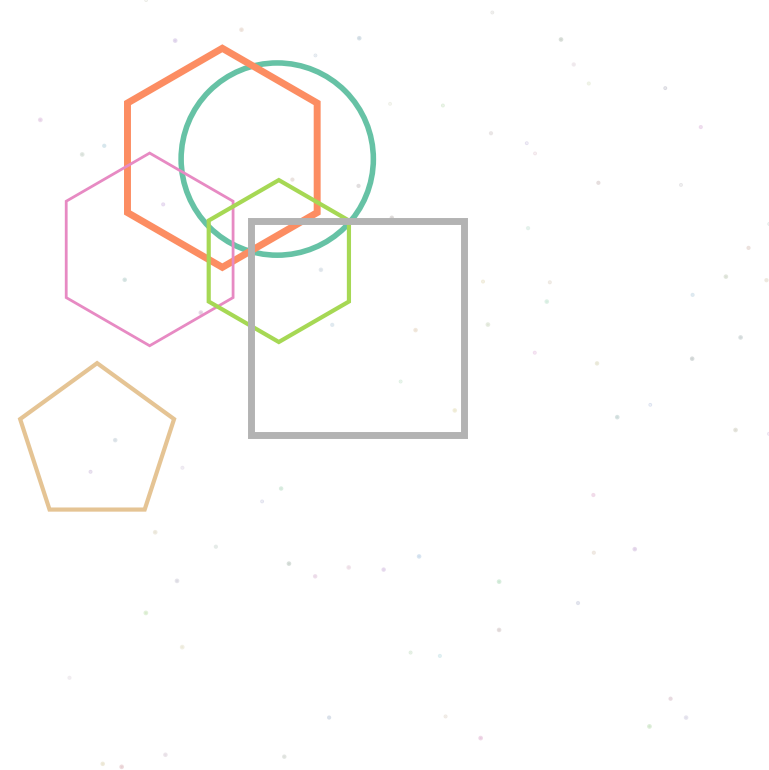[{"shape": "circle", "thickness": 2, "radius": 0.62, "center": [0.36, 0.793]}, {"shape": "hexagon", "thickness": 2.5, "radius": 0.71, "center": [0.289, 0.795]}, {"shape": "hexagon", "thickness": 1, "radius": 0.63, "center": [0.194, 0.676]}, {"shape": "hexagon", "thickness": 1.5, "radius": 0.53, "center": [0.362, 0.661]}, {"shape": "pentagon", "thickness": 1.5, "radius": 0.53, "center": [0.126, 0.423]}, {"shape": "square", "thickness": 2.5, "radius": 0.69, "center": [0.464, 0.574]}]